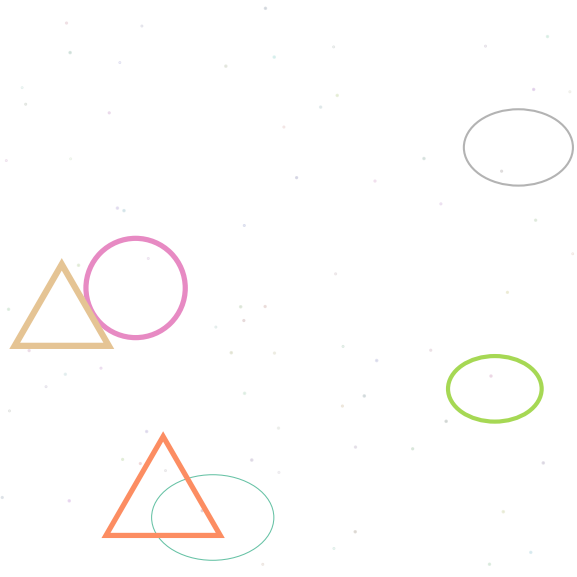[{"shape": "oval", "thickness": 0.5, "radius": 0.53, "center": [0.368, 0.103]}, {"shape": "triangle", "thickness": 2.5, "radius": 0.57, "center": [0.282, 0.129]}, {"shape": "circle", "thickness": 2.5, "radius": 0.43, "center": [0.235, 0.5]}, {"shape": "oval", "thickness": 2, "radius": 0.41, "center": [0.857, 0.326]}, {"shape": "triangle", "thickness": 3, "radius": 0.47, "center": [0.107, 0.447]}, {"shape": "oval", "thickness": 1, "radius": 0.47, "center": [0.898, 0.744]}]